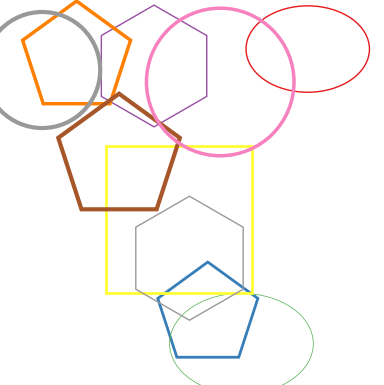[{"shape": "oval", "thickness": 1, "radius": 0.8, "center": [0.799, 0.873]}, {"shape": "pentagon", "thickness": 2, "radius": 0.68, "center": [0.54, 0.183]}, {"shape": "oval", "thickness": 0.5, "radius": 0.93, "center": [0.627, 0.107]}, {"shape": "hexagon", "thickness": 1, "radius": 0.79, "center": [0.4, 0.829]}, {"shape": "pentagon", "thickness": 2.5, "radius": 0.74, "center": [0.199, 0.85]}, {"shape": "square", "thickness": 2, "radius": 0.95, "center": [0.465, 0.431]}, {"shape": "pentagon", "thickness": 3, "radius": 0.83, "center": [0.309, 0.591]}, {"shape": "circle", "thickness": 2.5, "radius": 0.96, "center": [0.572, 0.787]}, {"shape": "hexagon", "thickness": 1, "radius": 0.81, "center": [0.492, 0.329]}, {"shape": "circle", "thickness": 3, "radius": 0.75, "center": [0.11, 0.818]}]